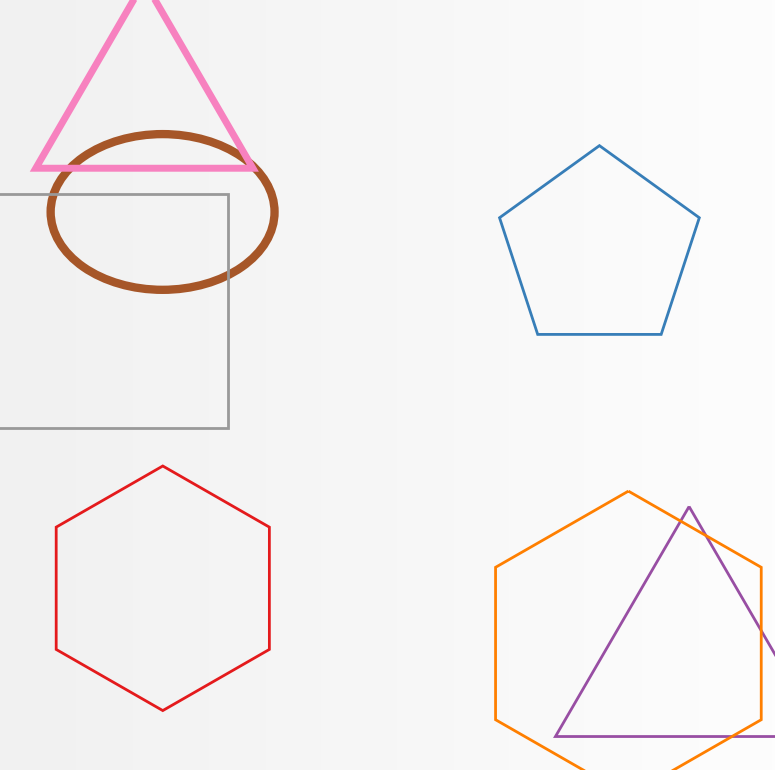[{"shape": "hexagon", "thickness": 1, "radius": 0.79, "center": [0.21, 0.236]}, {"shape": "pentagon", "thickness": 1, "radius": 0.68, "center": [0.773, 0.675]}, {"shape": "triangle", "thickness": 1, "radius": 1.0, "center": [0.889, 0.143]}, {"shape": "hexagon", "thickness": 1, "radius": 0.99, "center": [0.811, 0.164]}, {"shape": "oval", "thickness": 3, "radius": 0.72, "center": [0.21, 0.725]}, {"shape": "triangle", "thickness": 2.5, "radius": 0.81, "center": [0.186, 0.862]}, {"shape": "square", "thickness": 1, "radius": 0.76, "center": [0.143, 0.596]}]